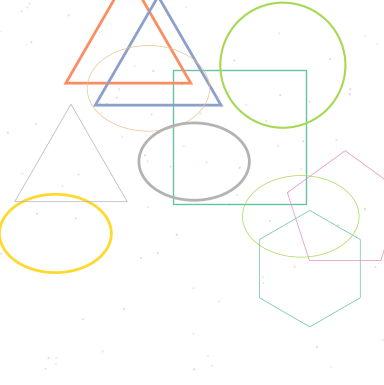[{"shape": "square", "thickness": 1, "radius": 0.86, "center": [0.622, 0.644]}, {"shape": "hexagon", "thickness": 0.5, "radius": 0.76, "center": [0.805, 0.302]}, {"shape": "triangle", "thickness": 2, "radius": 0.94, "center": [0.333, 0.878]}, {"shape": "triangle", "thickness": 2, "radius": 0.94, "center": [0.411, 0.821]}, {"shape": "pentagon", "thickness": 0.5, "radius": 0.79, "center": [0.896, 0.451]}, {"shape": "circle", "thickness": 1.5, "radius": 0.81, "center": [0.735, 0.831]}, {"shape": "oval", "thickness": 0.5, "radius": 0.76, "center": [0.781, 0.438]}, {"shape": "oval", "thickness": 2, "radius": 0.73, "center": [0.144, 0.394]}, {"shape": "oval", "thickness": 0.5, "radius": 0.79, "center": [0.385, 0.77]}, {"shape": "triangle", "thickness": 0.5, "radius": 0.84, "center": [0.184, 0.56]}, {"shape": "oval", "thickness": 2, "radius": 0.72, "center": [0.504, 0.58]}]